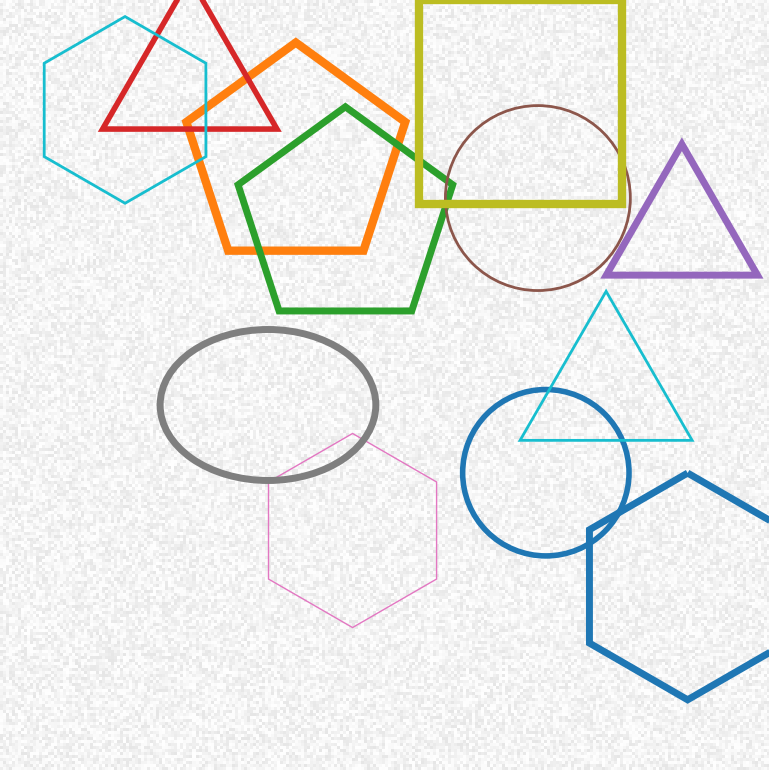[{"shape": "circle", "thickness": 2, "radius": 0.54, "center": [0.709, 0.386]}, {"shape": "hexagon", "thickness": 2.5, "radius": 0.74, "center": [0.893, 0.238]}, {"shape": "pentagon", "thickness": 3, "radius": 0.75, "center": [0.384, 0.795]}, {"shape": "pentagon", "thickness": 2.5, "radius": 0.73, "center": [0.449, 0.715]}, {"shape": "triangle", "thickness": 2, "radius": 0.65, "center": [0.246, 0.898]}, {"shape": "triangle", "thickness": 2.5, "radius": 0.57, "center": [0.886, 0.699]}, {"shape": "circle", "thickness": 1, "radius": 0.6, "center": [0.699, 0.743]}, {"shape": "hexagon", "thickness": 0.5, "radius": 0.63, "center": [0.458, 0.311]}, {"shape": "oval", "thickness": 2.5, "radius": 0.7, "center": [0.348, 0.474]}, {"shape": "square", "thickness": 3, "radius": 0.66, "center": [0.676, 0.867]}, {"shape": "triangle", "thickness": 1, "radius": 0.65, "center": [0.787, 0.493]}, {"shape": "hexagon", "thickness": 1, "radius": 0.61, "center": [0.162, 0.857]}]